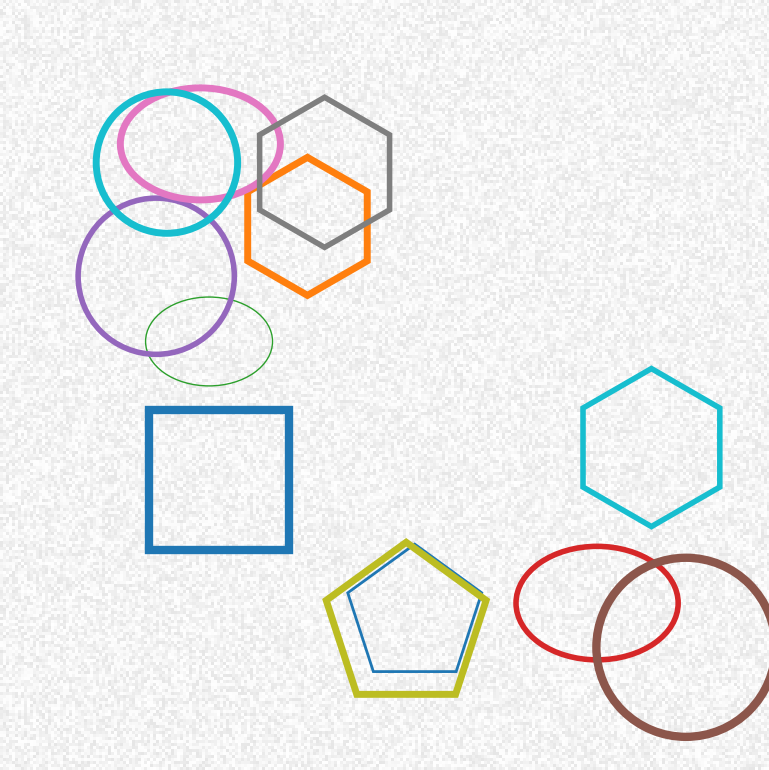[{"shape": "square", "thickness": 3, "radius": 0.45, "center": [0.284, 0.377]}, {"shape": "pentagon", "thickness": 1, "radius": 0.46, "center": [0.539, 0.202]}, {"shape": "hexagon", "thickness": 2.5, "radius": 0.45, "center": [0.399, 0.706]}, {"shape": "oval", "thickness": 0.5, "radius": 0.41, "center": [0.271, 0.557]}, {"shape": "oval", "thickness": 2, "radius": 0.53, "center": [0.775, 0.217]}, {"shape": "circle", "thickness": 2, "radius": 0.51, "center": [0.203, 0.641]}, {"shape": "circle", "thickness": 3, "radius": 0.58, "center": [0.891, 0.159]}, {"shape": "oval", "thickness": 2.5, "radius": 0.52, "center": [0.26, 0.813]}, {"shape": "hexagon", "thickness": 2, "radius": 0.49, "center": [0.422, 0.776]}, {"shape": "pentagon", "thickness": 2.5, "radius": 0.55, "center": [0.527, 0.187]}, {"shape": "hexagon", "thickness": 2, "radius": 0.51, "center": [0.846, 0.419]}, {"shape": "circle", "thickness": 2.5, "radius": 0.46, "center": [0.217, 0.789]}]